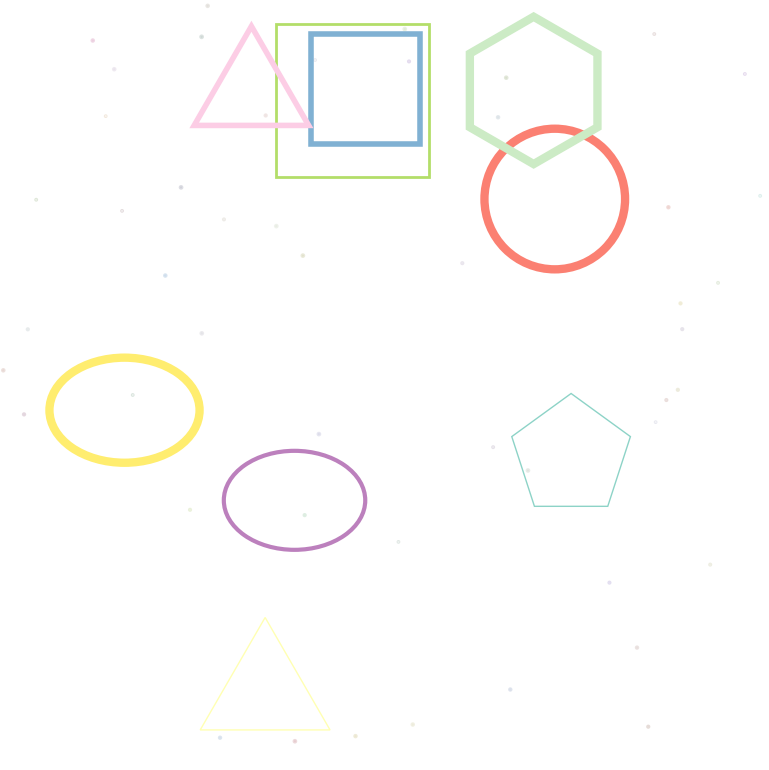[{"shape": "pentagon", "thickness": 0.5, "radius": 0.41, "center": [0.742, 0.408]}, {"shape": "triangle", "thickness": 0.5, "radius": 0.49, "center": [0.344, 0.101]}, {"shape": "circle", "thickness": 3, "radius": 0.46, "center": [0.72, 0.742]}, {"shape": "square", "thickness": 2, "radius": 0.36, "center": [0.475, 0.885]}, {"shape": "square", "thickness": 1, "radius": 0.5, "center": [0.457, 0.869]}, {"shape": "triangle", "thickness": 2, "radius": 0.43, "center": [0.327, 0.88]}, {"shape": "oval", "thickness": 1.5, "radius": 0.46, "center": [0.383, 0.35]}, {"shape": "hexagon", "thickness": 3, "radius": 0.48, "center": [0.693, 0.883]}, {"shape": "oval", "thickness": 3, "radius": 0.49, "center": [0.162, 0.467]}]